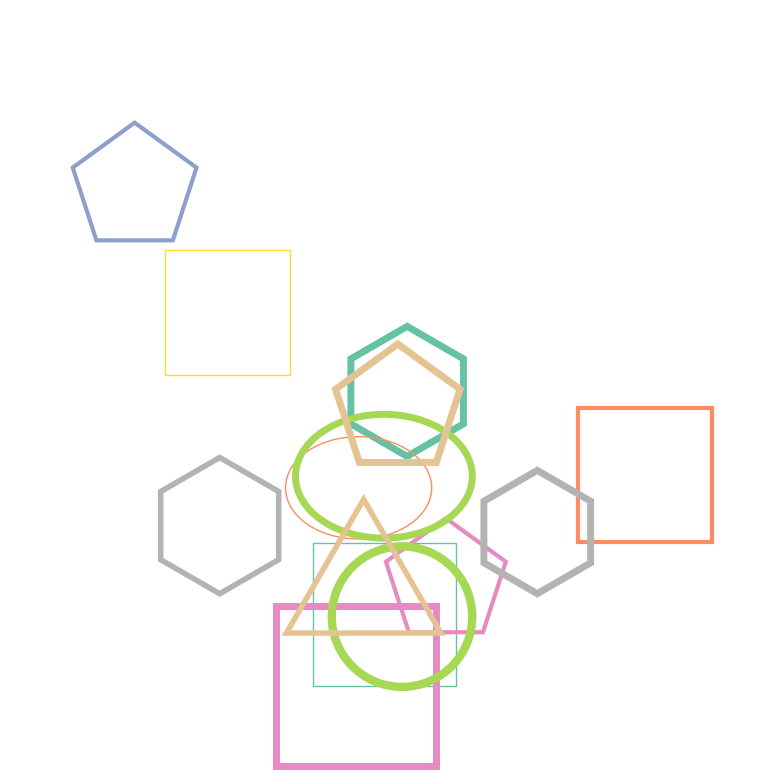[{"shape": "square", "thickness": 0.5, "radius": 0.46, "center": [0.5, 0.202]}, {"shape": "hexagon", "thickness": 2.5, "radius": 0.42, "center": [0.529, 0.492]}, {"shape": "square", "thickness": 1.5, "radius": 0.43, "center": [0.838, 0.383]}, {"shape": "oval", "thickness": 0.5, "radius": 0.47, "center": [0.466, 0.366]}, {"shape": "pentagon", "thickness": 1.5, "radius": 0.42, "center": [0.175, 0.756]}, {"shape": "square", "thickness": 2.5, "radius": 0.52, "center": [0.462, 0.11]}, {"shape": "pentagon", "thickness": 1.5, "radius": 0.41, "center": [0.579, 0.245]}, {"shape": "circle", "thickness": 3, "radius": 0.46, "center": [0.522, 0.199]}, {"shape": "oval", "thickness": 2.5, "radius": 0.57, "center": [0.499, 0.382]}, {"shape": "square", "thickness": 0.5, "radius": 0.41, "center": [0.295, 0.594]}, {"shape": "pentagon", "thickness": 2.5, "radius": 0.43, "center": [0.517, 0.468]}, {"shape": "triangle", "thickness": 2, "radius": 0.58, "center": [0.472, 0.236]}, {"shape": "hexagon", "thickness": 2, "radius": 0.44, "center": [0.285, 0.317]}, {"shape": "hexagon", "thickness": 2.5, "radius": 0.4, "center": [0.698, 0.309]}]